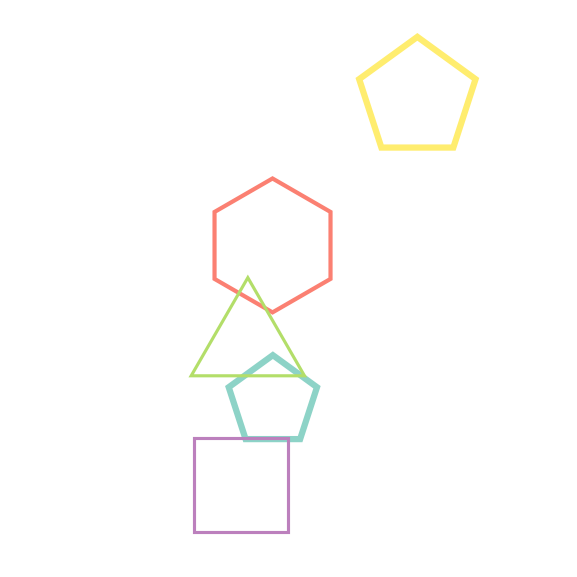[{"shape": "pentagon", "thickness": 3, "radius": 0.4, "center": [0.472, 0.304]}, {"shape": "hexagon", "thickness": 2, "radius": 0.58, "center": [0.472, 0.574]}, {"shape": "triangle", "thickness": 1.5, "radius": 0.57, "center": [0.429, 0.405]}, {"shape": "square", "thickness": 1.5, "radius": 0.41, "center": [0.417, 0.159]}, {"shape": "pentagon", "thickness": 3, "radius": 0.53, "center": [0.723, 0.829]}]